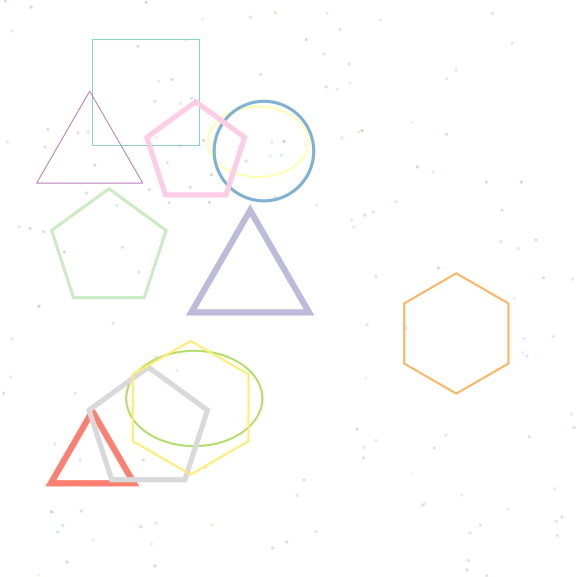[{"shape": "square", "thickness": 0.5, "radius": 0.46, "center": [0.252, 0.84]}, {"shape": "oval", "thickness": 1, "radius": 0.44, "center": [0.447, 0.754]}, {"shape": "triangle", "thickness": 3, "radius": 0.59, "center": [0.433, 0.517]}, {"shape": "triangle", "thickness": 3, "radius": 0.42, "center": [0.16, 0.204]}, {"shape": "circle", "thickness": 1.5, "radius": 0.43, "center": [0.457, 0.738]}, {"shape": "hexagon", "thickness": 1, "radius": 0.52, "center": [0.79, 0.422]}, {"shape": "oval", "thickness": 1, "radius": 0.59, "center": [0.336, 0.309]}, {"shape": "pentagon", "thickness": 2.5, "radius": 0.45, "center": [0.339, 0.734]}, {"shape": "pentagon", "thickness": 2.5, "radius": 0.54, "center": [0.257, 0.256]}, {"shape": "triangle", "thickness": 0.5, "radius": 0.53, "center": [0.155, 0.735]}, {"shape": "pentagon", "thickness": 1.5, "radius": 0.52, "center": [0.189, 0.568]}, {"shape": "hexagon", "thickness": 1, "radius": 0.58, "center": [0.33, 0.293]}]